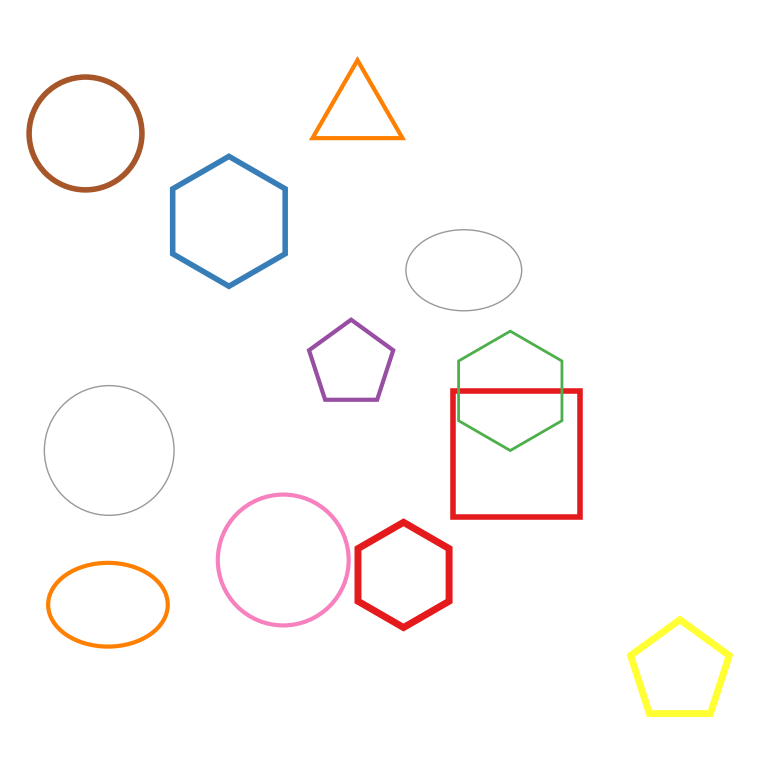[{"shape": "hexagon", "thickness": 2.5, "radius": 0.34, "center": [0.524, 0.253]}, {"shape": "square", "thickness": 2, "radius": 0.41, "center": [0.671, 0.41]}, {"shape": "hexagon", "thickness": 2, "radius": 0.42, "center": [0.297, 0.713]}, {"shape": "hexagon", "thickness": 1, "radius": 0.39, "center": [0.663, 0.492]}, {"shape": "pentagon", "thickness": 1.5, "radius": 0.29, "center": [0.456, 0.527]}, {"shape": "oval", "thickness": 1.5, "radius": 0.39, "center": [0.14, 0.215]}, {"shape": "triangle", "thickness": 1.5, "radius": 0.34, "center": [0.464, 0.854]}, {"shape": "pentagon", "thickness": 2.5, "radius": 0.34, "center": [0.883, 0.128]}, {"shape": "circle", "thickness": 2, "radius": 0.37, "center": [0.111, 0.827]}, {"shape": "circle", "thickness": 1.5, "radius": 0.42, "center": [0.368, 0.273]}, {"shape": "circle", "thickness": 0.5, "radius": 0.42, "center": [0.142, 0.415]}, {"shape": "oval", "thickness": 0.5, "radius": 0.38, "center": [0.602, 0.649]}]